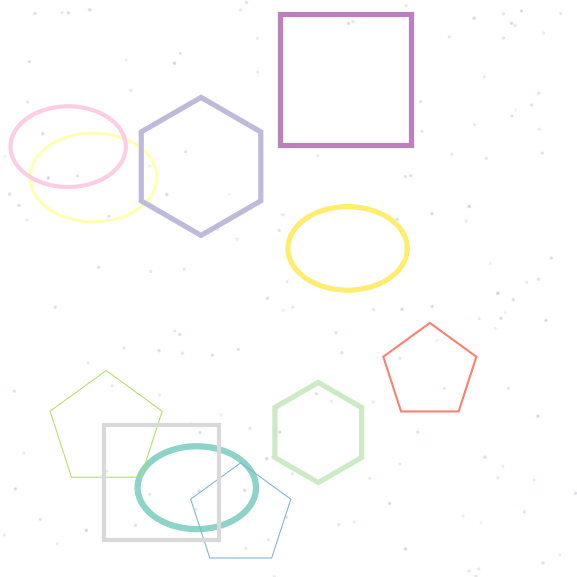[{"shape": "oval", "thickness": 3, "radius": 0.51, "center": [0.341, 0.155]}, {"shape": "oval", "thickness": 1.5, "radius": 0.55, "center": [0.162, 0.692]}, {"shape": "hexagon", "thickness": 2.5, "radius": 0.6, "center": [0.348, 0.711]}, {"shape": "pentagon", "thickness": 1, "radius": 0.42, "center": [0.744, 0.355]}, {"shape": "pentagon", "thickness": 0.5, "radius": 0.46, "center": [0.417, 0.107]}, {"shape": "pentagon", "thickness": 0.5, "radius": 0.51, "center": [0.184, 0.255]}, {"shape": "oval", "thickness": 2, "radius": 0.5, "center": [0.118, 0.745]}, {"shape": "square", "thickness": 2, "radius": 0.5, "center": [0.279, 0.164]}, {"shape": "square", "thickness": 2.5, "radius": 0.57, "center": [0.598, 0.861]}, {"shape": "hexagon", "thickness": 2.5, "radius": 0.43, "center": [0.551, 0.25]}, {"shape": "oval", "thickness": 2.5, "radius": 0.52, "center": [0.602, 0.569]}]